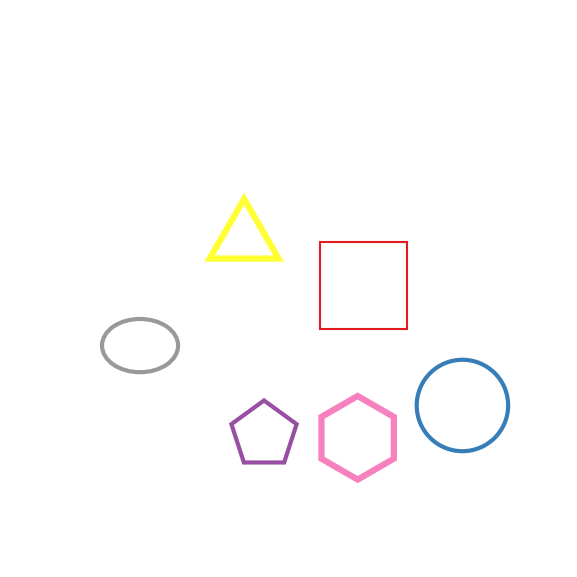[{"shape": "square", "thickness": 1, "radius": 0.37, "center": [0.629, 0.505]}, {"shape": "circle", "thickness": 2, "radius": 0.4, "center": [0.801, 0.297]}, {"shape": "pentagon", "thickness": 2, "radius": 0.3, "center": [0.457, 0.246]}, {"shape": "triangle", "thickness": 3, "radius": 0.34, "center": [0.423, 0.586]}, {"shape": "hexagon", "thickness": 3, "radius": 0.36, "center": [0.619, 0.241]}, {"shape": "oval", "thickness": 2, "radius": 0.33, "center": [0.243, 0.401]}]